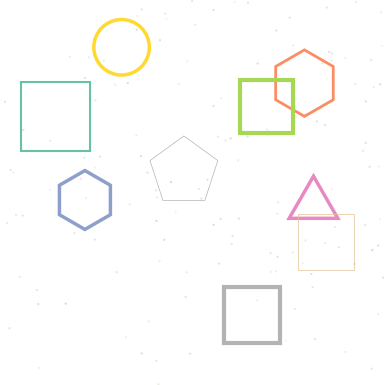[{"shape": "square", "thickness": 1.5, "radius": 0.45, "center": [0.144, 0.697]}, {"shape": "hexagon", "thickness": 2, "radius": 0.43, "center": [0.791, 0.784]}, {"shape": "hexagon", "thickness": 2.5, "radius": 0.38, "center": [0.221, 0.481]}, {"shape": "triangle", "thickness": 2.5, "radius": 0.36, "center": [0.814, 0.469]}, {"shape": "square", "thickness": 3, "radius": 0.34, "center": [0.692, 0.722]}, {"shape": "circle", "thickness": 2.5, "radius": 0.36, "center": [0.316, 0.877]}, {"shape": "square", "thickness": 0.5, "radius": 0.36, "center": [0.847, 0.372]}, {"shape": "pentagon", "thickness": 0.5, "radius": 0.46, "center": [0.478, 0.554]}, {"shape": "square", "thickness": 3, "radius": 0.37, "center": [0.655, 0.182]}]